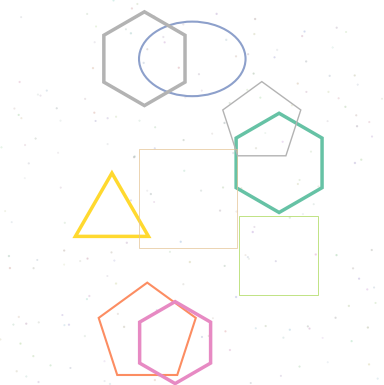[{"shape": "hexagon", "thickness": 2.5, "radius": 0.64, "center": [0.725, 0.577]}, {"shape": "pentagon", "thickness": 1.5, "radius": 0.66, "center": [0.382, 0.133]}, {"shape": "oval", "thickness": 1.5, "radius": 0.69, "center": [0.499, 0.847]}, {"shape": "hexagon", "thickness": 2.5, "radius": 0.53, "center": [0.455, 0.11]}, {"shape": "square", "thickness": 0.5, "radius": 0.51, "center": [0.722, 0.337]}, {"shape": "triangle", "thickness": 2.5, "radius": 0.55, "center": [0.291, 0.441]}, {"shape": "square", "thickness": 0.5, "radius": 0.64, "center": [0.488, 0.485]}, {"shape": "hexagon", "thickness": 2.5, "radius": 0.61, "center": [0.375, 0.848]}, {"shape": "pentagon", "thickness": 1, "radius": 0.53, "center": [0.68, 0.682]}]